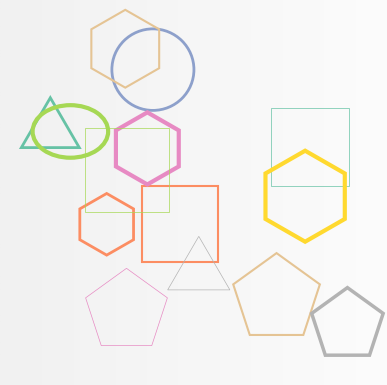[{"shape": "square", "thickness": 0.5, "radius": 0.51, "center": [0.8, 0.617]}, {"shape": "triangle", "thickness": 2, "radius": 0.43, "center": [0.13, 0.66]}, {"shape": "hexagon", "thickness": 2, "radius": 0.4, "center": [0.275, 0.417]}, {"shape": "square", "thickness": 1.5, "radius": 0.49, "center": [0.465, 0.419]}, {"shape": "circle", "thickness": 2, "radius": 0.53, "center": [0.395, 0.819]}, {"shape": "hexagon", "thickness": 3, "radius": 0.47, "center": [0.38, 0.615]}, {"shape": "pentagon", "thickness": 0.5, "radius": 0.55, "center": [0.326, 0.192]}, {"shape": "square", "thickness": 0.5, "radius": 0.54, "center": [0.329, 0.558]}, {"shape": "oval", "thickness": 3, "radius": 0.49, "center": [0.182, 0.659]}, {"shape": "hexagon", "thickness": 3, "radius": 0.59, "center": [0.787, 0.49]}, {"shape": "pentagon", "thickness": 1.5, "radius": 0.59, "center": [0.714, 0.225]}, {"shape": "hexagon", "thickness": 1.5, "radius": 0.51, "center": [0.323, 0.873]}, {"shape": "pentagon", "thickness": 2.5, "radius": 0.48, "center": [0.897, 0.156]}, {"shape": "triangle", "thickness": 0.5, "radius": 0.46, "center": [0.513, 0.293]}]